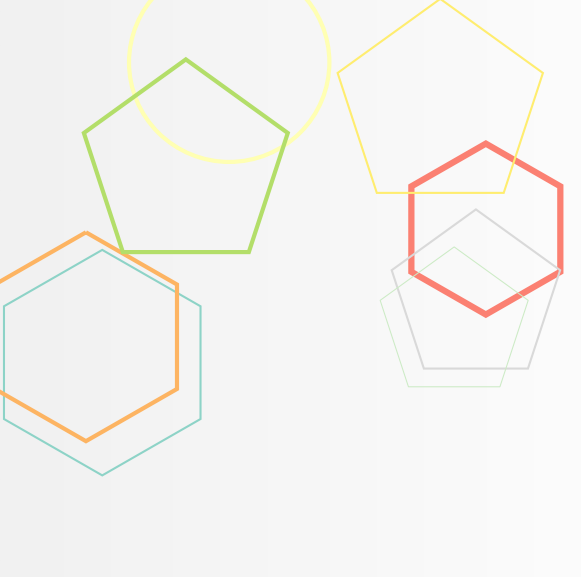[{"shape": "hexagon", "thickness": 1, "radius": 0.98, "center": [0.176, 0.371]}, {"shape": "circle", "thickness": 2, "radius": 0.86, "center": [0.394, 0.891]}, {"shape": "hexagon", "thickness": 3, "radius": 0.74, "center": [0.836, 0.602]}, {"shape": "hexagon", "thickness": 2, "radius": 0.9, "center": [0.148, 0.416]}, {"shape": "pentagon", "thickness": 2, "radius": 0.92, "center": [0.32, 0.712]}, {"shape": "pentagon", "thickness": 1, "radius": 0.76, "center": [0.819, 0.484]}, {"shape": "pentagon", "thickness": 0.5, "radius": 0.67, "center": [0.781, 0.438]}, {"shape": "pentagon", "thickness": 1, "radius": 0.93, "center": [0.757, 0.815]}]